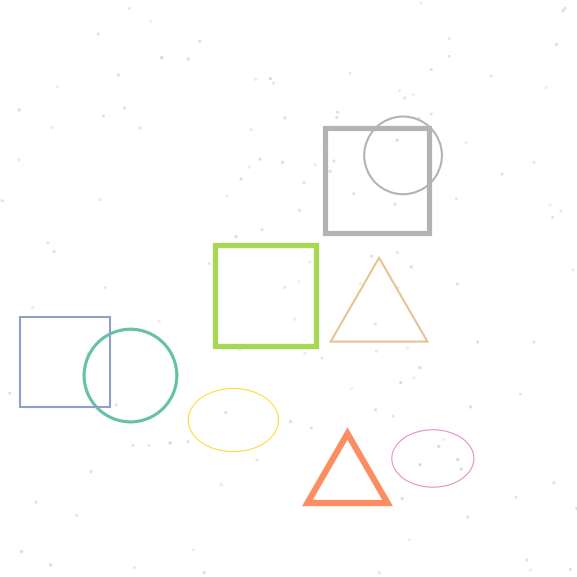[{"shape": "circle", "thickness": 1.5, "radius": 0.4, "center": [0.226, 0.349]}, {"shape": "triangle", "thickness": 3, "radius": 0.4, "center": [0.602, 0.168]}, {"shape": "square", "thickness": 1, "radius": 0.39, "center": [0.113, 0.372]}, {"shape": "oval", "thickness": 0.5, "radius": 0.36, "center": [0.75, 0.205]}, {"shape": "square", "thickness": 2.5, "radius": 0.43, "center": [0.46, 0.487]}, {"shape": "oval", "thickness": 0.5, "radius": 0.39, "center": [0.404, 0.272]}, {"shape": "triangle", "thickness": 1, "radius": 0.48, "center": [0.656, 0.456]}, {"shape": "square", "thickness": 2.5, "radius": 0.45, "center": [0.653, 0.686]}, {"shape": "circle", "thickness": 1, "radius": 0.34, "center": [0.698, 0.73]}]